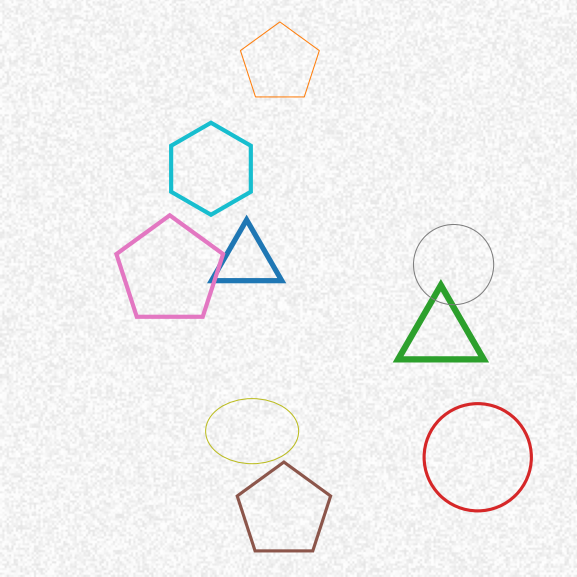[{"shape": "triangle", "thickness": 2.5, "radius": 0.35, "center": [0.427, 0.548]}, {"shape": "pentagon", "thickness": 0.5, "radius": 0.36, "center": [0.485, 0.889]}, {"shape": "triangle", "thickness": 3, "radius": 0.43, "center": [0.763, 0.42]}, {"shape": "circle", "thickness": 1.5, "radius": 0.46, "center": [0.827, 0.207]}, {"shape": "pentagon", "thickness": 1.5, "radius": 0.43, "center": [0.492, 0.114]}, {"shape": "pentagon", "thickness": 2, "radius": 0.49, "center": [0.294, 0.529]}, {"shape": "circle", "thickness": 0.5, "radius": 0.35, "center": [0.785, 0.541]}, {"shape": "oval", "thickness": 0.5, "radius": 0.4, "center": [0.437, 0.253]}, {"shape": "hexagon", "thickness": 2, "radius": 0.4, "center": [0.365, 0.707]}]